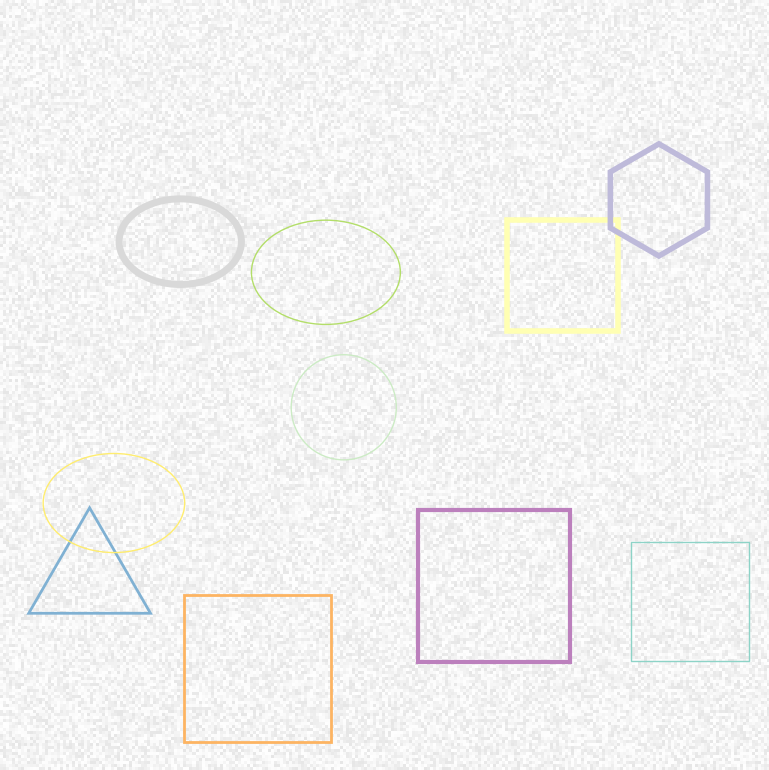[{"shape": "square", "thickness": 0.5, "radius": 0.39, "center": [0.896, 0.218]}, {"shape": "square", "thickness": 2, "radius": 0.36, "center": [0.73, 0.642]}, {"shape": "hexagon", "thickness": 2, "radius": 0.36, "center": [0.856, 0.74]}, {"shape": "triangle", "thickness": 1, "radius": 0.46, "center": [0.116, 0.249]}, {"shape": "square", "thickness": 1, "radius": 0.48, "center": [0.335, 0.131]}, {"shape": "oval", "thickness": 0.5, "radius": 0.48, "center": [0.423, 0.646]}, {"shape": "oval", "thickness": 2.5, "radius": 0.4, "center": [0.234, 0.686]}, {"shape": "square", "thickness": 1.5, "radius": 0.49, "center": [0.642, 0.239]}, {"shape": "circle", "thickness": 0.5, "radius": 0.34, "center": [0.446, 0.471]}, {"shape": "oval", "thickness": 0.5, "radius": 0.46, "center": [0.148, 0.347]}]